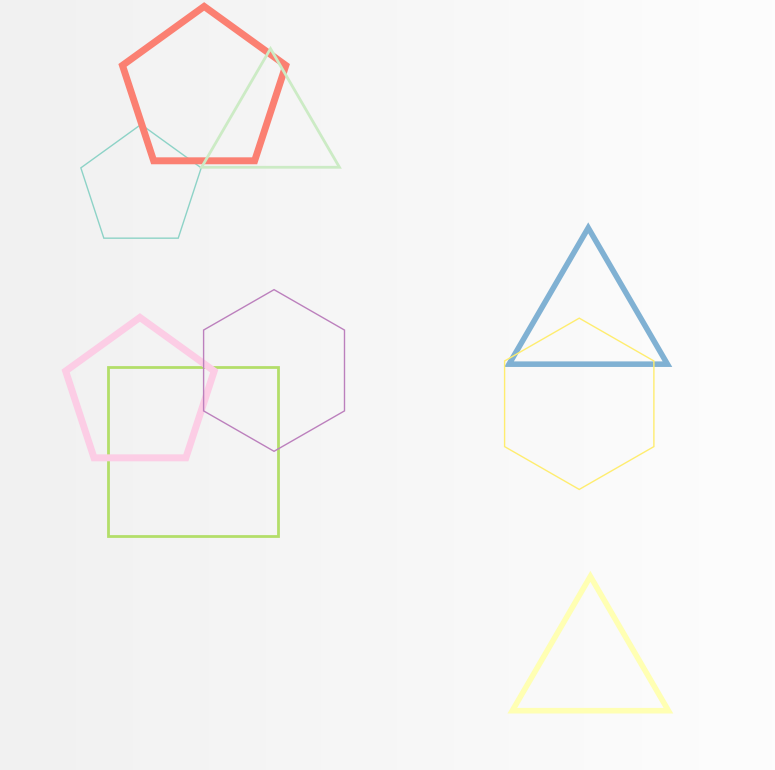[{"shape": "pentagon", "thickness": 0.5, "radius": 0.41, "center": [0.182, 0.757]}, {"shape": "triangle", "thickness": 2, "radius": 0.58, "center": [0.762, 0.135]}, {"shape": "pentagon", "thickness": 2.5, "radius": 0.55, "center": [0.263, 0.881]}, {"shape": "triangle", "thickness": 2, "radius": 0.59, "center": [0.759, 0.586]}, {"shape": "square", "thickness": 1, "radius": 0.55, "center": [0.249, 0.414]}, {"shape": "pentagon", "thickness": 2.5, "radius": 0.5, "center": [0.181, 0.487]}, {"shape": "hexagon", "thickness": 0.5, "radius": 0.52, "center": [0.354, 0.519]}, {"shape": "triangle", "thickness": 1, "radius": 0.51, "center": [0.349, 0.834]}, {"shape": "hexagon", "thickness": 0.5, "radius": 0.56, "center": [0.747, 0.476]}]